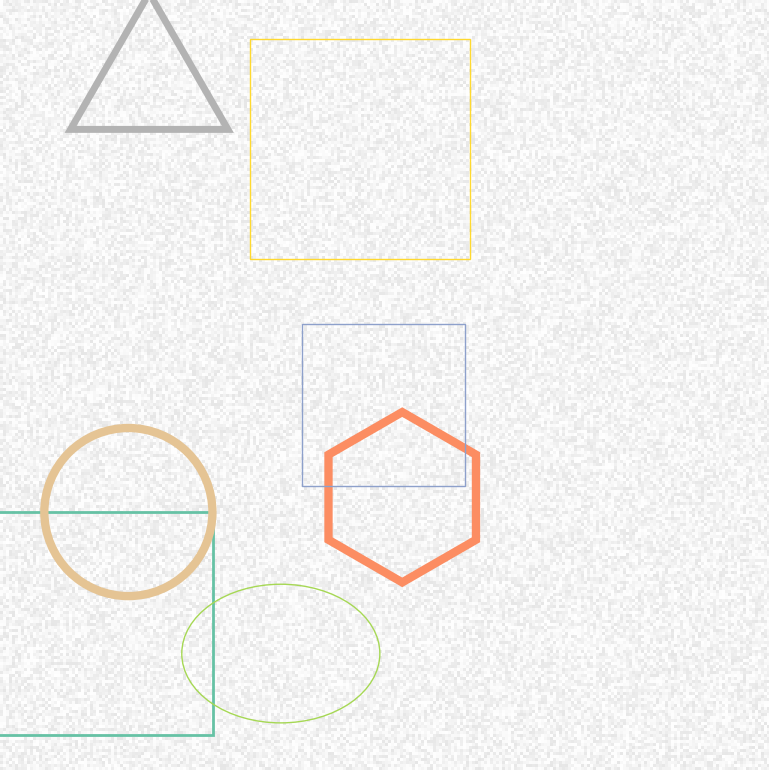[{"shape": "square", "thickness": 1, "radius": 0.72, "center": [0.132, 0.19]}, {"shape": "hexagon", "thickness": 3, "radius": 0.55, "center": [0.522, 0.354]}, {"shape": "square", "thickness": 0.5, "radius": 0.53, "center": [0.498, 0.474]}, {"shape": "oval", "thickness": 0.5, "radius": 0.64, "center": [0.365, 0.151]}, {"shape": "square", "thickness": 0.5, "radius": 0.71, "center": [0.467, 0.806]}, {"shape": "circle", "thickness": 3, "radius": 0.55, "center": [0.167, 0.335]}, {"shape": "triangle", "thickness": 2.5, "radius": 0.59, "center": [0.194, 0.891]}]